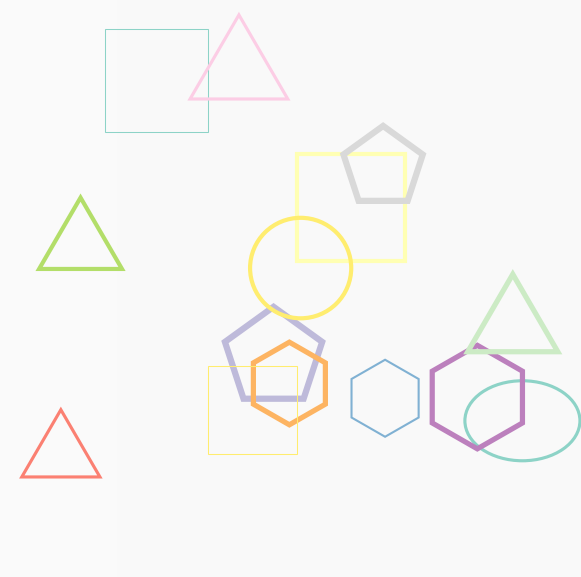[{"shape": "square", "thickness": 0.5, "radius": 0.44, "center": [0.27, 0.86]}, {"shape": "oval", "thickness": 1.5, "radius": 0.49, "center": [0.899, 0.271]}, {"shape": "square", "thickness": 2, "radius": 0.46, "center": [0.604, 0.64]}, {"shape": "pentagon", "thickness": 3, "radius": 0.44, "center": [0.471, 0.38]}, {"shape": "triangle", "thickness": 1.5, "radius": 0.39, "center": [0.105, 0.212]}, {"shape": "hexagon", "thickness": 1, "radius": 0.33, "center": [0.663, 0.31]}, {"shape": "hexagon", "thickness": 2.5, "radius": 0.36, "center": [0.498, 0.335]}, {"shape": "triangle", "thickness": 2, "radius": 0.41, "center": [0.139, 0.575]}, {"shape": "triangle", "thickness": 1.5, "radius": 0.49, "center": [0.411, 0.876]}, {"shape": "pentagon", "thickness": 3, "radius": 0.36, "center": [0.659, 0.709]}, {"shape": "hexagon", "thickness": 2.5, "radius": 0.45, "center": [0.821, 0.312]}, {"shape": "triangle", "thickness": 2.5, "radius": 0.45, "center": [0.882, 0.435]}, {"shape": "square", "thickness": 0.5, "radius": 0.38, "center": [0.434, 0.289]}, {"shape": "circle", "thickness": 2, "radius": 0.44, "center": [0.517, 0.535]}]